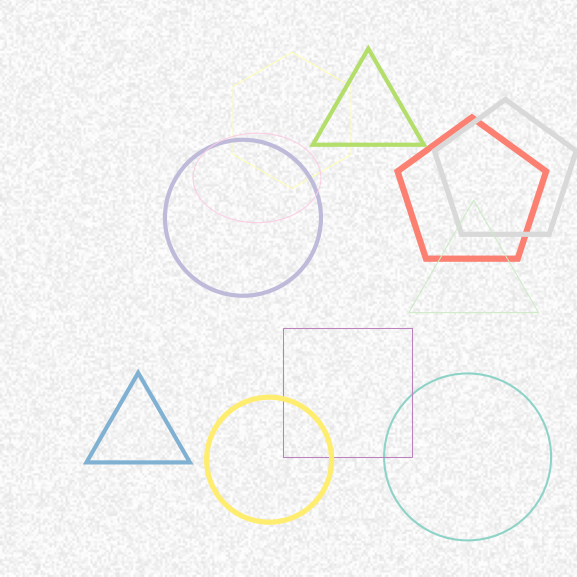[{"shape": "circle", "thickness": 1, "radius": 0.72, "center": [0.81, 0.208]}, {"shape": "hexagon", "thickness": 0.5, "radius": 0.59, "center": [0.506, 0.791]}, {"shape": "circle", "thickness": 2, "radius": 0.68, "center": [0.421, 0.622]}, {"shape": "pentagon", "thickness": 3, "radius": 0.68, "center": [0.817, 0.661]}, {"shape": "triangle", "thickness": 2, "radius": 0.52, "center": [0.239, 0.25]}, {"shape": "triangle", "thickness": 2, "radius": 0.55, "center": [0.638, 0.804]}, {"shape": "oval", "thickness": 0.5, "radius": 0.55, "center": [0.445, 0.691]}, {"shape": "pentagon", "thickness": 2.5, "radius": 0.65, "center": [0.875, 0.698]}, {"shape": "square", "thickness": 0.5, "radius": 0.56, "center": [0.602, 0.319]}, {"shape": "triangle", "thickness": 0.5, "radius": 0.65, "center": [0.82, 0.523]}, {"shape": "circle", "thickness": 2.5, "radius": 0.54, "center": [0.466, 0.203]}]